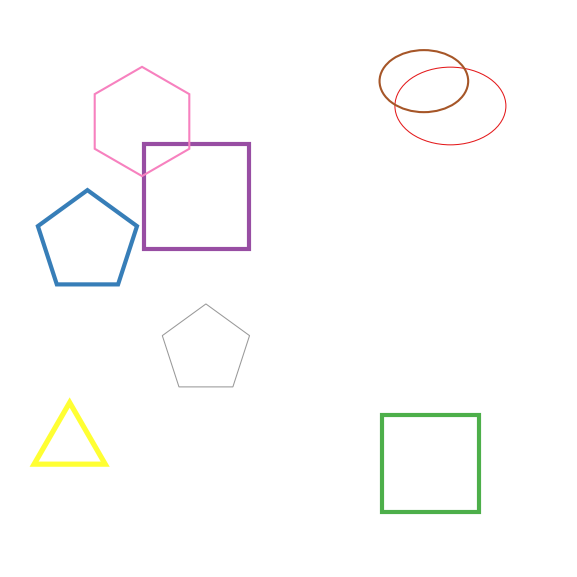[{"shape": "oval", "thickness": 0.5, "radius": 0.48, "center": [0.78, 0.816]}, {"shape": "pentagon", "thickness": 2, "radius": 0.45, "center": [0.151, 0.58]}, {"shape": "square", "thickness": 2, "radius": 0.42, "center": [0.746, 0.197]}, {"shape": "square", "thickness": 2, "radius": 0.45, "center": [0.34, 0.659]}, {"shape": "triangle", "thickness": 2.5, "radius": 0.36, "center": [0.121, 0.231]}, {"shape": "oval", "thickness": 1, "radius": 0.38, "center": [0.734, 0.859]}, {"shape": "hexagon", "thickness": 1, "radius": 0.47, "center": [0.246, 0.789]}, {"shape": "pentagon", "thickness": 0.5, "radius": 0.4, "center": [0.357, 0.393]}]